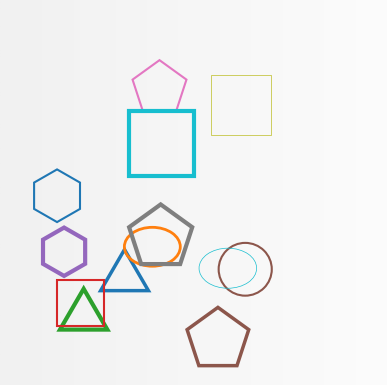[{"shape": "triangle", "thickness": 2.5, "radius": 0.36, "center": [0.321, 0.281]}, {"shape": "hexagon", "thickness": 1.5, "radius": 0.34, "center": [0.147, 0.492]}, {"shape": "oval", "thickness": 2, "radius": 0.36, "center": [0.393, 0.359]}, {"shape": "triangle", "thickness": 3, "radius": 0.35, "center": [0.216, 0.179]}, {"shape": "square", "thickness": 1.5, "radius": 0.3, "center": [0.208, 0.213]}, {"shape": "hexagon", "thickness": 3, "radius": 0.31, "center": [0.165, 0.346]}, {"shape": "pentagon", "thickness": 2.5, "radius": 0.42, "center": [0.562, 0.118]}, {"shape": "circle", "thickness": 1.5, "radius": 0.34, "center": [0.633, 0.301]}, {"shape": "pentagon", "thickness": 1.5, "radius": 0.37, "center": [0.412, 0.771]}, {"shape": "pentagon", "thickness": 3, "radius": 0.43, "center": [0.415, 0.383]}, {"shape": "square", "thickness": 0.5, "radius": 0.39, "center": [0.622, 0.727]}, {"shape": "square", "thickness": 3, "radius": 0.42, "center": [0.418, 0.627]}, {"shape": "oval", "thickness": 0.5, "radius": 0.37, "center": [0.588, 0.303]}]